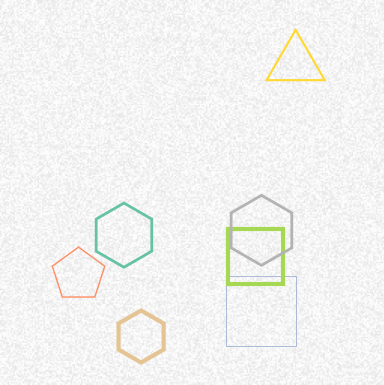[{"shape": "hexagon", "thickness": 2, "radius": 0.42, "center": [0.322, 0.389]}, {"shape": "pentagon", "thickness": 1, "radius": 0.36, "center": [0.204, 0.286]}, {"shape": "square", "thickness": 0.5, "radius": 0.45, "center": [0.679, 0.191]}, {"shape": "square", "thickness": 3, "radius": 0.36, "center": [0.665, 0.334]}, {"shape": "triangle", "thickness": 1.5, "radius": 0.44, "center": [0.768, 0.835]}, {"shape": "hexagon", "thickness": 3, "radius": 0.34, "center": [0.366, 0.126]}, {"shape": "hexagon", "thickness": 2, "radius": 0.45, "center": [0.679, 0.402]}]